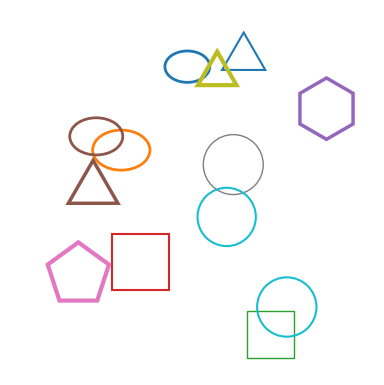[{"shape": "triangle", "thickness": 1.5, "radius": 0.32, "center": [0.633, 0.851]}, {"shape": "oval", "thickness": 2, "radius": 0.29, "center": [0.487, 0.827]}, {"shape": "oval", "thickness": 2, "radius": 0.37, "center": [0.315, 0.61]}, {"shape": "square", "thickness": 1, "radius": 0.3, "center": [0.701, 0.131]}, {"shape": "square", "thickness": 1.5, "radius": 0.37, "center": [0.365, 0.32]}, {"shape": "hexagon", "thickness": 2.5, "radius": 0.4, "center": [0.848, 0.718]}, {"shape": "triangle", "thickness": 2.5, "radius": 0.37, "center": [0.242, 0.509]}, {"shape": "oval", "thickness": 2, "radius": 0.34, "center": [0.25, 0.646]}, {"shape": "pentagon", "thickness": 3, "radius": 0.42, "center": [0.203, 0.287]}, {"shape": "circle", "thickness": 1, "radius": 0.39, "center": [0.606, 0.572]}, {"shape": "triangle", "thickness": 3, "radius": 0.29, "center": [0.564, 0.808]}, {"shape": "circle", "thickness": 1.5, "radius": 0.39, "center": [0.745, 0.203]}, {"shape": "circle", "thickness": 1.5, "radius": 0.38, "center": [0.589, 0.437]}]